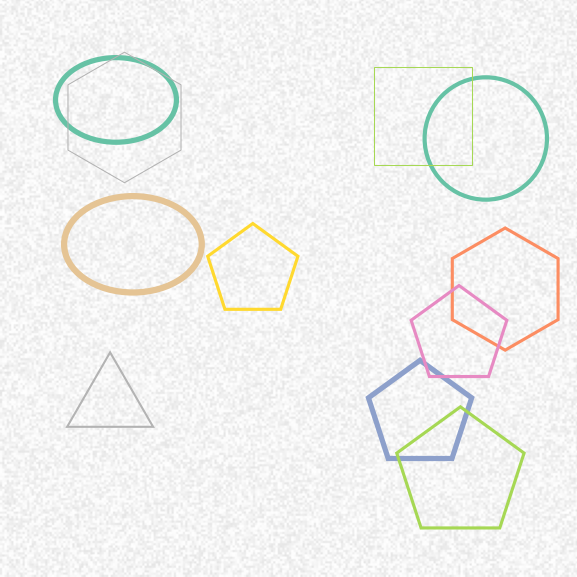[{"shape": "circle", "thickness": 2, "radius": 0.53, "center": [0.841, 0.759]}, {"shape": "oval", "thickness": 2.5, "radius": 0.52, "center": [0.201, 0.826]}, {"shape": "hexagon", "thickness": 1.5, "radius": 0.53, "center": [0.875, 0.499]}, {"shape": "pentagon", "thickness": 2.5, "radius": 0.47, "center": [0.727, 0.281]}, {"shape": "pentagon", "thickness": 1.5, "radius": 0.44, "center": [0.795, 0.418]}, {"shape": "pentagon", "thickness": 1.5, "radius": 0.58, "center": [0.797, 0.179]}, {"shape": "square", "thickness": 0.5, "radius": 0.42, "center": [0.733, 0.798]}, {"shape": "pentagon", "thickness": 1.5, "radius": 0.41, "center": [0.438, 0.53]}, {"shape": "oval", "thickness": 3, "radius": 0.6, "center": [0.23, 0.576]}, {"shape": "hexagon", "thickness": 0.5, "radius": 0.57, "center": [0.216, 0.796]}, {"shape": "triangle", "thickness": 1, "radius": 0.43, "center": [0.191, 0.303]}]